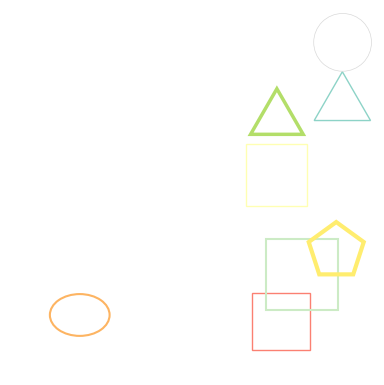[{"shape": "triangle", "thickness": 1, "radius": 0.42, "center": [0.889, 0.729]}, {"shape": "square", "thickness": 1, "radius": 0.4, "center": [0.719, 0.545]}, {"shape": "square", "thickness": 1, "radius": 0.37, "center": [0.73, 0.165]}, {"shape": "oval", "thickness": 1.5, "radius": 0.39, "center": [0.207, 0.182]}, {"shape": "triangle", "thickness": 2.5, "radius": 0.39, "center": [0.719, 0.691]}, {"shape": "circle", "thickness": 0.5, "radius": 0.38, "center": [0.89, 0.89]}, {"shape": "square", "thickness": 1.5, "radius": 0.46, "center": [0.785, 0.287]}, {"shape": "pentagon", "thickness": 3, "radius": 0.38, "center": [0.873, 0.348]}]